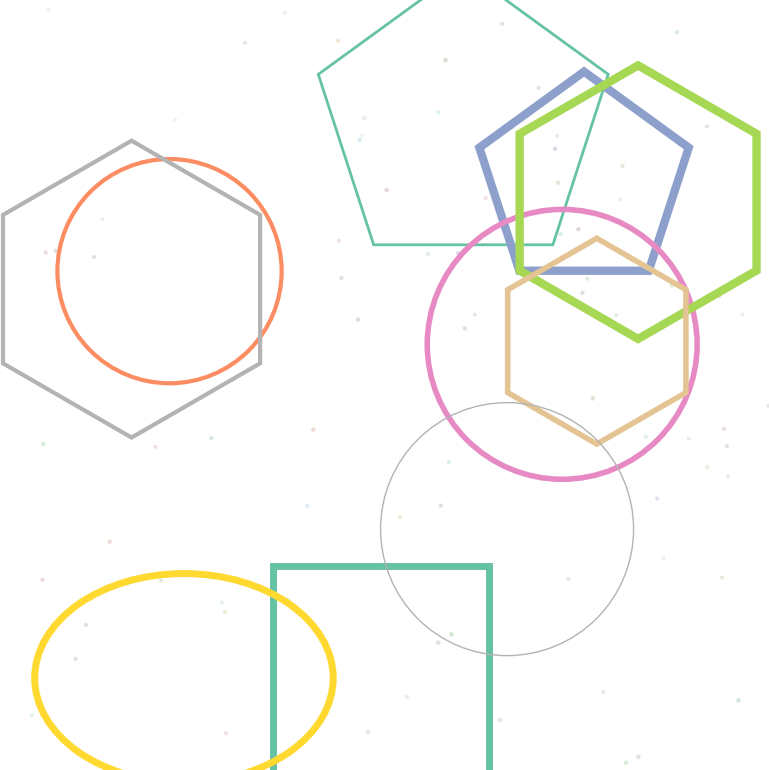[{"shape": "pentagon", "thickness": 1, "radius": 0.99, "center": [0.602, 0.842]}, {"shape": "square", "thickness": 2.5, "radius": 0.7, "center": [0.495, 0.125]}, {"shape": "circle", "thickness": 1.5, "radius": 0.73, "center": [0.22, 0.648]}, {"shape": "pentagon", "thickness": 3, "radius": 0.71, "center": [0.759, 0.764]}, {"shape": "circle", "thickness": 2, "radius": 0.88, "center": [0.73, 0.553]}, {"shape": "hexagon", "thickness": 3, "radius": 0.89, "center": [0.829, 0.737]}, {"shape": "oval", "thickness": 2.5, "radius": 0.97, "center": [0.239, 0.119]}, {"shape": "hexagon", "thickness": 2, "radius": 0.67, "center": [0.775, 0.557]}, {"shape": "hexagon", "thickness": 1.5, "radius": 0.96, "center": [0.171, 0.625]}, {"shape": "circle", "thickness": 0.5, "radius": 0.82, "center": [0.659, 0.313]}]